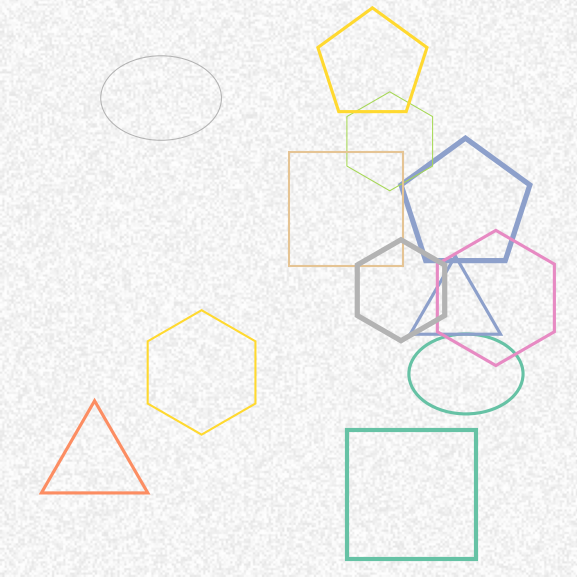[{"shape": "oval", "thickness": 1.5, "radius": 0.49, "center": [0.807, 0.352]}, {"shape": "square", "thickness": 2, "radius": 0.56, "center": [0.713, 0.143]}, {"shape": "triangle", "thickness": 1.5, "radius": 0.53, "center": [0.164, 0.199]}, {"shape": "pentagon", "thickness": 2.5, "radius": 0.59, "center": [0.806, 0.643]}, {"shape": "triangle", "thickness": 1.5, "radius": 0.45, "center": [0.788, 0.466]}, {"shape": "hexagon", "thickness": 1.5, "radius": 0.59, "center": [0.859, 0.483]}, {"shape": "hexagon", "thickness": 0.5, "radius": 0.43, "center": [0.675, 0.754]}, {"shape": "hexagon", "thickness": 1, "radius": 0.54, "center": [0.349, 0.354]}, {"shape": "pentagon", "thickness": 1.5, "radius": 0.5, "center": [0.645, 0.886]}, {"shape": "square", "thickness": 1, "radius": 0.49, "center": [0.6, 0.637]}, {"shape": "hexagon", "thickness": 2.5, "radius": 0.44, "center": [0.694, 0.497]}, {"shape": "oval", "thickness": 0.5, "radius": 0.52, "center": [0.279, 0.829]}]